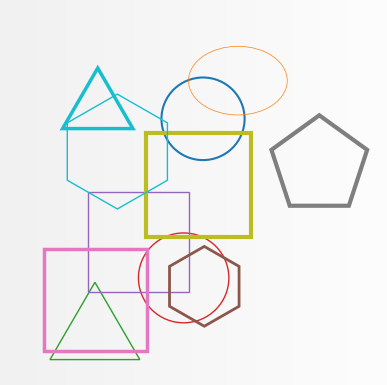[{"shape": "circle", "thickness": 1.5, "radius": 0.54, "center": [0.524, 0.691]}, {"shape": "oval", "thickness": 0.5, "radius": 0.64, "center": [0.614, 0.791]}, {"shape": "triangle", "thickness": 1, "radius": 0.67, "center": [0.245, 0.133]}, {"shape": "circle", "thickness": 1, "radius": 0.58, "center": [0.474, 0.278]}, {"shape": "square", "thickness": 1, "radius": 0.65, "center": [0.357, 0.372]}, {"shape": "hexagon", "thickness": 2, "radius": 0.52, "center": [0.527, 0.256]}, {"shape": "square", "thickness": 2.5, "radius": 0.66, "center": [0.246, 0.22]}, {"shape": "pentagon", "thickness": 3, "radius": 0.65, "center": [0.824, 0.571]}, {"shape": "square", "thickness": 3, "radius": 0.68, "center": [0.513, 0.519]}, {"shape": "triangle", "thickness": 2.5, "radius": 0.52, "center": [0.252, 0.718]}, {"shape": "hexagon", "thickness": 1, "radius": 0.75, "center": [0.303, 0.606]}]